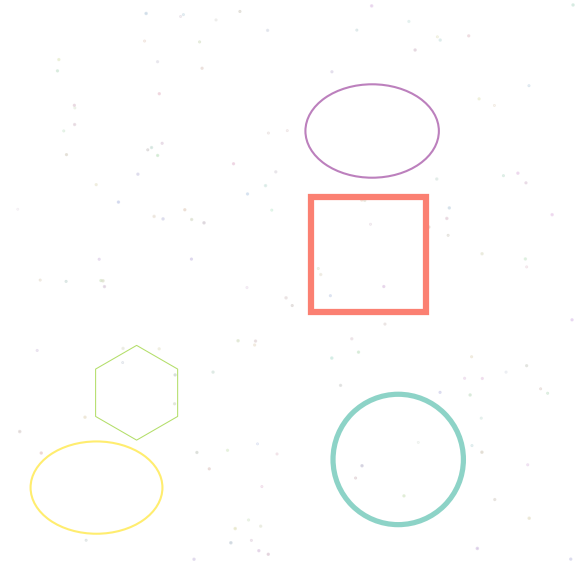[{"shape": "circle", "thickness": 2.5, "radius": 0.56, "center": [0.69, 0.204]}, {"shape": "square", "thickness": 3, "radius": 0.5, "center": [0.638, 0.559]}, {"shape": "hexagon", "thickness": 0.5, "radius": 0.41, "center": [0.237, 0.319]}, {"shape": "oval", "thickness": 1, "radius": 0.58, "center": [0.644, 0.772]}, {"shape": "oval", "thickness": 1, "radius": 0.57, "center": [0.167, 0.155]}]